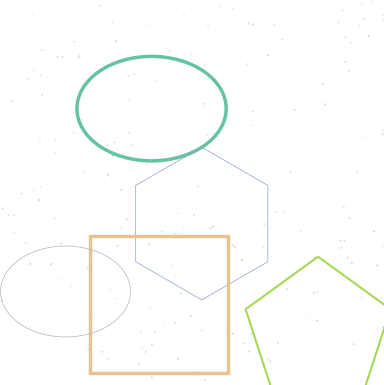[{"shape": "oval", "thickness": 2.5, "radius": 0.97, "center": [0.394, 0.718]}, {"shape": "hexagon", "thickness": 0.5, "radius": 0.99, "center": [0.524, 0.419]}, {"shape": "pentagon", "thickness": 1.5, "radius": 0.99, "center": [0.826, 0.136]}, {"shape": "square", "thickness": 2.5, "radius": 0.89, "center": [0.412, 0.209]}, {"shape": "oval", "thickness": 0.5, "radius": 0.84, "center": [0.17, 0.243]}]